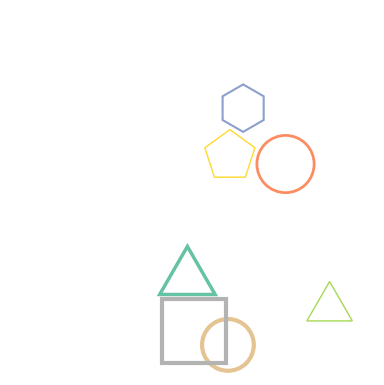[{"shape": "triangle", "thickness": 2.5, "radius": 0.42, "center": [0.487, 0.277]}, {"shape": "circle", "thickness": 2, "radius": 0.37, "center": [0.742, 0.574]}, {"shape": "hexagon", "thickness": 1.5, "radius": 0.31, "center": [0.632, 0.719]}, {"shape": "triangle", "thickness": 1, "radius": 0.34, "center": [0.856, 0.201]}, {"shape": "pentagon", "thickness": 1, "radius": 0.34, "center": [0.597, 0.595]}, {"shape": "circle", "thickness": 3, "radius": 0.34, "center": [0.592, 0.104]}, {"shape": "square", "thickness": 3, "radius": 0.42, "center": [0.504, 0.141]}]